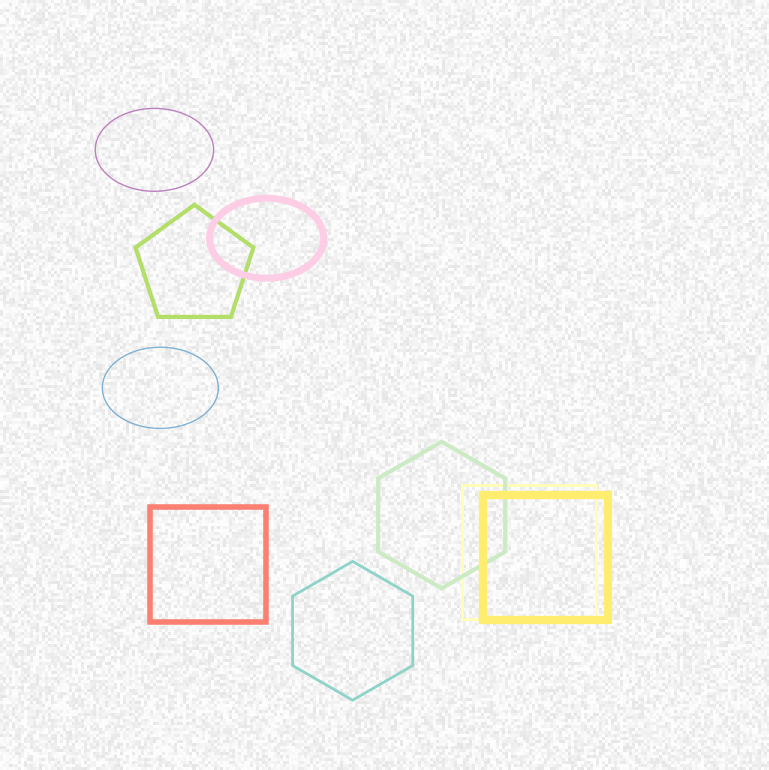[{"shape": "hexagon", "thickness": 1, "radius": 0.45, "center": [0.458, 0.181]}, {"shape": "square", "thickness": 1, "radius": 0.44, "center": [0.687, 0.283]}, {"shape": "square", "thickness": 2, "radius": 0.38, "center": [0.27, 0.267]}, {"shape": "oval", "thickness": 0.5, "radius": 0.38, "center": [0.208, 0.496]}, {"shape": "pentagon", "thickness": 1.5, "radius": 0.4, "center": [0.253, 0.654]}, {"shape": "oval", "thickness": 2.5, "radius": 0.37, "center": [0.346, 0.691]}, {"shape": "oval", "thickness": 0.5, "radius": 0.38, "center": [0.201, 0.805]}, {"shape": "hexagon", "thickness": 1.5, "radius": 0.48, "center": [0.574, 0.331]}, {"shape": "square", "thickness": 3, "radius": 0.41, "center": [0.709, 0.276]}]